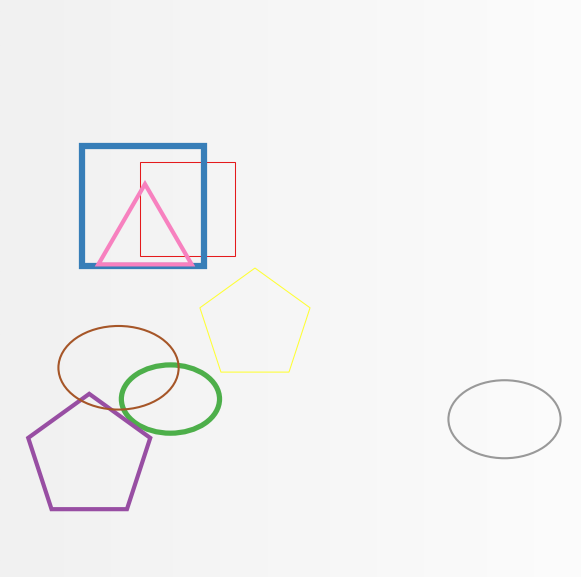[{"shape": "square", "thickness": 0.5, "radius": 0.41, "center": [0.322, 0.637]}, {"shape": "square", "thickness": 3, "radius": 0.52, "center": [0.246, 0.642]}, {"shape": "oval", "thickness": 2.5, "radius": 0.42, "center": [0.293, 0.308]}, {"shape": "pentagon", "thickness": 2, "radius": 0.55, "center": [0.154, 0.207]}, {"shape": "pentagon", "thickness": 0.5, "radius": 0.5, "center": [0.439, 0.435]}, {"shape": "oval", "thickness": 1, "radius": 0.52, "center": [0.204, 0.362]}, {"shape": "triangle", "thickness": 2, "radius": 0.46, "center": [0.249, 0.588]}, {"shape": "oval", "thickness": 1, "radius": 0.48, "center": [0.868, 0.273]}]